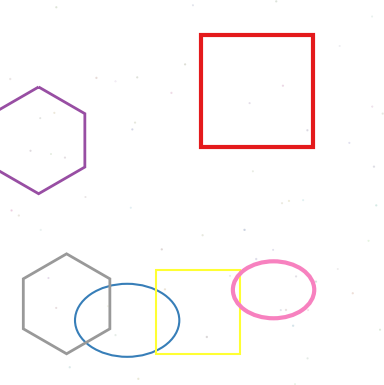[{"shape": "square", "thickness": 3, "radius": 0.72, "center": [0.667, 0.763]}, {"shape": "oval", "thickness": 1.5, "radius": 0.68, "center": [0.33, 0.168]}, {"shape": "hexagon", "thickness": 2, "radius": 0.69, "center": [0.1, 0.635]}, {"shape": "square", "thickness": 1.5, "radius": 0.54, "center": [0.514, 0.19]}, {"shape": "oval", "thickness": 3, "radius": 0.53, "center": [0.711, 0.247]}, {"shape": "hexagon", "thickness": 2, "radius": 0.65, "center": [0.173, 0.211]}]